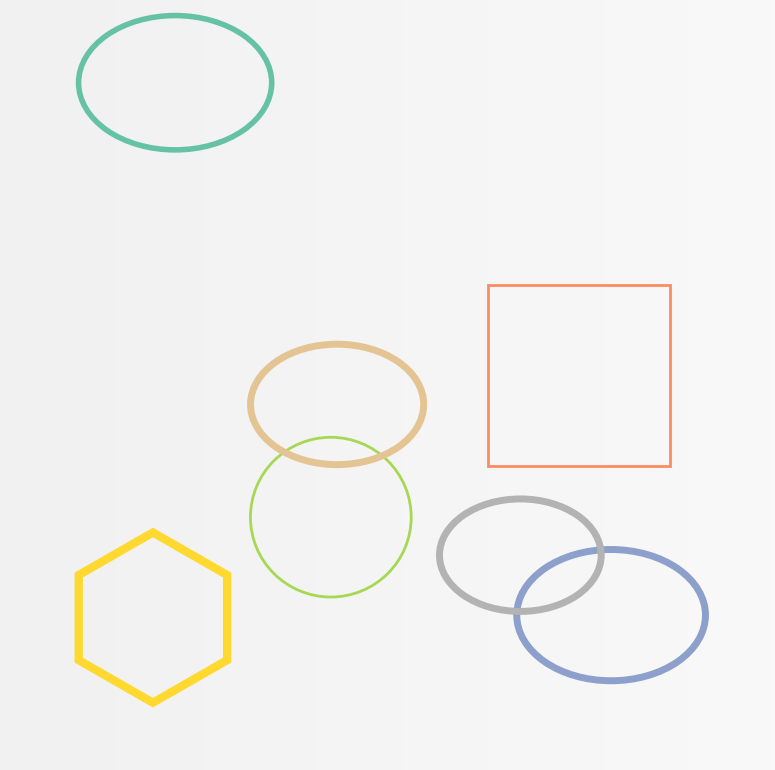[{"shape": "oval", "thickness": 2, "radius": 0.62, "center": [0.226, 0.893]}, {"shape": "square", "thickness": 1, "radius": 0.59, "center": [0.747, 0.512]}, {"shape": "oval", "thickness": 2.5, "radius": 0.61, "center": [0.789, 0.201]}, {"shape": "circle", "thickness": 1, "radius": 0.52, "center": [0.427, 0.328]}, {"shape": "hexagon", "thickness": 3, "radius": 0.55, "center": [0.197, 0.198]}, {"shape": "oval", "thickness": 2.5, "radius": 0.56, "center": [0.435, 0.475]}, {"shape": "oval", "thickness": 2.5, "radius": 0.52, "center": [0.671, 0.279]}]